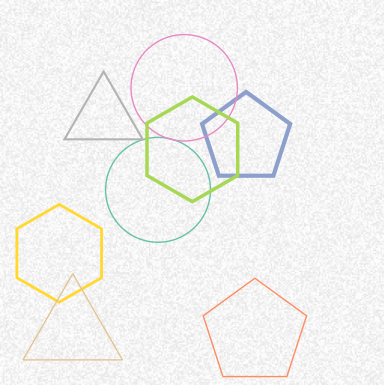[{"shape": "circle", "thickness": 1, "radius": 0.68, "center": [0.41, 0.507]}, {"shape": "pentagon", "thickness": 1, "radius": 0.71, "center": [0.662, 0.136]}, {"shape": "pentagon", "thickness": 3, "radius": 0.6, "center": [0.639, 0.641]}, {"shape": "circle", "thickness": 1, "radius": 0.69, "center": [0.478, 0.772]}, {"shape": "hexagon", "thickness": 2.5, "radius": 0.68, "center": [0.5, 0.612]}, {"shape": "hexagon", "thickness": 2, "radius": 0.63, "center": [0.154, 0.342]}, {"shape": "triangle", "thickness": 1, "radius": 0.75, "center": [0.189, 0.14]}, {"shape": "triangle", "thickness": 1.5, "radius": 0.59, "center": [0.269, 0.697]}]